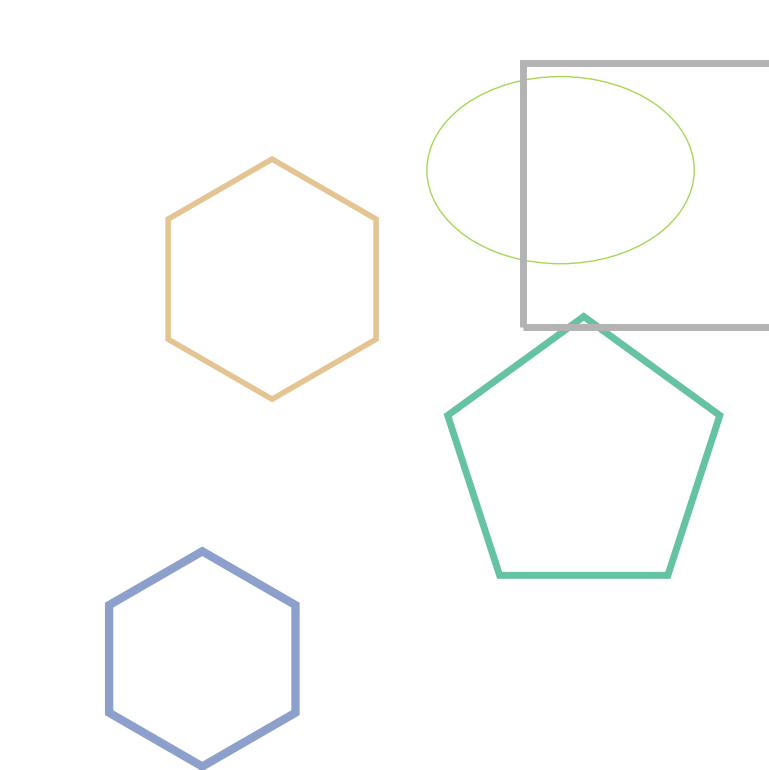[{"shape": "pentagon", "thickness": 2.5, "radius": 0.93, "center": [0.758, 0.403]}, {"shape": "hexagon", "thickness": 3, "radius": 0.7, "center": [0.263, 0.144]}, {"shape": "oval", "thickness": 0.5, "radius": 0.87, "center": [0.728, 0.779]}, {"shape": "hexagon", "thickness": 2, "radius": 0.78, "center": [0.353, 0.637]}, {"shape": "square", "thickness": 2.5, "radius": 0.86, "center": [0.85, 0.747]}]